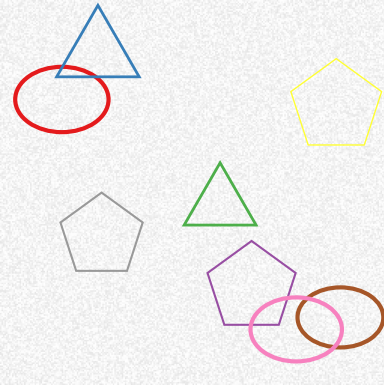[{"shape": "oval", "thickness": 3, "radius": 0.61, "center": [0.161, 0.742]}, {"shape": "triangle", "thickness": 2, "radius": 0.62, "center": [0.254, 0.862]}, {"shape": "triangle", "thickness": 2, "radius": 0.54, "center": [0.572, 0.469]}, {"shape": "pentagon", "thickness": 1.5, "radius": 0.6, "center": [0.653, 0.254]}, {"shape": "pentagon", "thickness": 1, "radius": 0.62, "center": [0.873, 0.724]}, {"shape": "oval", "thickness": 3, "radius": 0.56, "center": [0.884, 0.176]}, {"shape": "oval", "thickness": 3, "radius": 0.59, "center": [0.769, 0.144]}, {"shape": "pentagon", "thickness": 1.5, "radius": 0.56, "center": [0.264, 0.387]}]